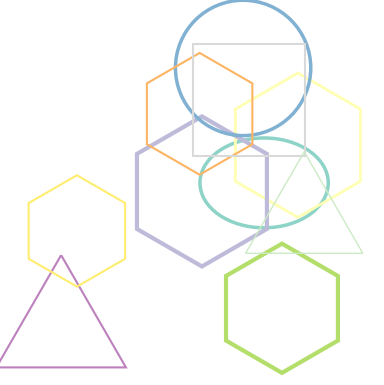[{"shape": "oval", "thickness": 2.5, "radius": 0.83, "center": [0.686, 0.525]}, {"shape": "hexagon", "thickness": 2, "radius": 0.94, "center": [0.774, 0.623]}, {"shape": "hexagon", "thickness": 3, "radius": 0.97, "center": [0.524, 0.503]}, {"shape": "circle", "thickness": 2.5, "radius": 0.88, "center": [0.631, 0.824]}, {"shape": "hexagon", "thickness": 1.5, "radius": 0.79, "center": [0.518, 0.704]}, {"shape": "hexagon", "thickness": 3, "radius": 0.84, "center": [0.732, 0.199]}, {"shape": "square", "thickness": 1.5, "radius": 0.73, "center": [0.648, 0.74]}, {"shape": "triangle", "thickness": 1.5, "radius": 0.97, "center": [0.159, 0.143]}, {"shape": "triangle", "thickness": 1, "radius": 0.88, "center": [0.79, 0.43]}, {"shape": "hexagon", "thickness": 1.5, "radius": 0.72, "center": [0.2, 0.4]}]